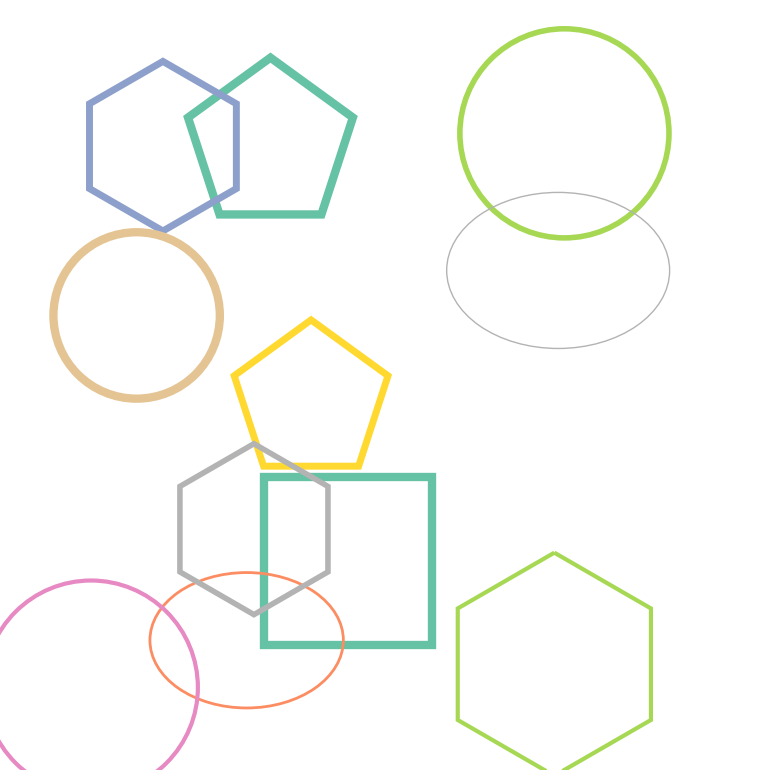[{"shape": "square", "thickness": 3, "radius": 0.54, "center": [0.452, 0.272]}, {"shape": "pentagon", "thickness": 3, "radius": 0.56, "center": [0.351, 0.813]}, {"shape": "oval", "thickness": 1, "radius": 0.63, "center": [0.32, 0.168]}, {"shape": "hexagon", "thickness": 2.5, "radius": 0.55, "center": [0.212, 0.81]}, {"shape": "circle", "thickness": 1.5, "radius": 0.69, "center": [0.118, 0.107]}, {"shape": "circle", "thickness": 2, "radius": 0.68, "center": [0.733, 0.827]}, {"shape": "hexagon", "thickness": 1.5, "radius": 0.72, "center": [0.72, 0.137]}, {"shape": "pentagon", "thickness": 2.5, "radius": 0.53, "center": [0.404, 0.48]}, {"shape": "circle", "thickness": 3, "radius": 0.54, "center": [0.177, 0.59]}, {"shape": "hexagon", "thickness": 2, "radius": 0.55, "center": [0.33, 0.313]}, {"shape": "oval", "thickness": 0.5, "radius": 0.72, "center": [0.725, 0.649]}]